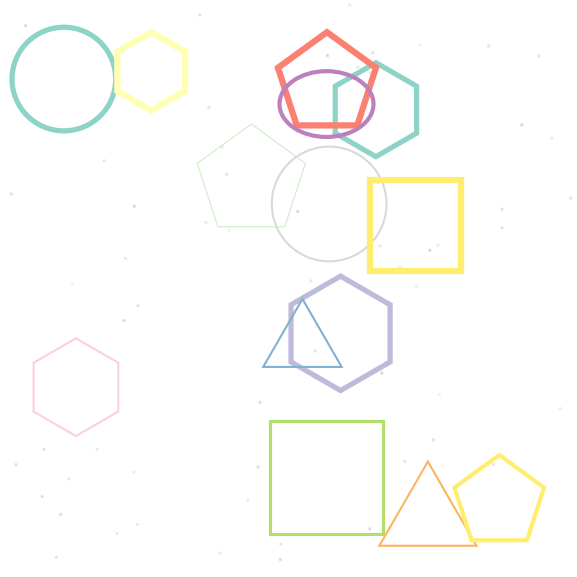[{"shape": "circle", "thickness": 2.5, "radius": 0.45, "center": [0.111, 0.862]}, {"shape": "hexagon", "thickness": 2.5, "radius": 0.41, "center": [0.651, 0.809]}, {"shape": "hexagon", "thickness": 3, "radius": 0.34, "center": [0.262, 0.876]}, {"shape": "hexagon", "thickness": 2.5, "radius": 0.5, "center": [0.59, 0.422]}, {"shape": "pentagon", "thickness": 3, "radius": 0.45, "center": [0.566, 0.854]}, {"shape": "triangle", "thickness": 1, "radius": 0.39, "center": [0.524, 0.403]}, {"shape": "triangle", "thickness": 1, "radius": 0.49, "center": [0.741, 0.103]}, {"shape": "square", "thickness": 1.5, "radius": 0.49, "center": [0.565, 0.172]}, {"shape": "hexagon", "thickness": 1, "radius": 0.42, "center": [0.131, 0.329]}, {"shape": "circle", "thickness": 1, "radius": 0.5, "center": [0.57, 0.646]}, {"shape": "oval", "thickness": 2, "radius": 0.41, "center": [0.565, 0.819]}, {"shape": "pentagon", "thickness": 0.5, "radius": 0.49, "center": [0.435, 0.686]}, {"shape": "square", "thickness": 3, "radius": 0.4, "center": [0.72, 0.609]}, {"shape": "pentagon", "thickness": 2, "radius": 0.41, "center": [0.864, 0.13]}]